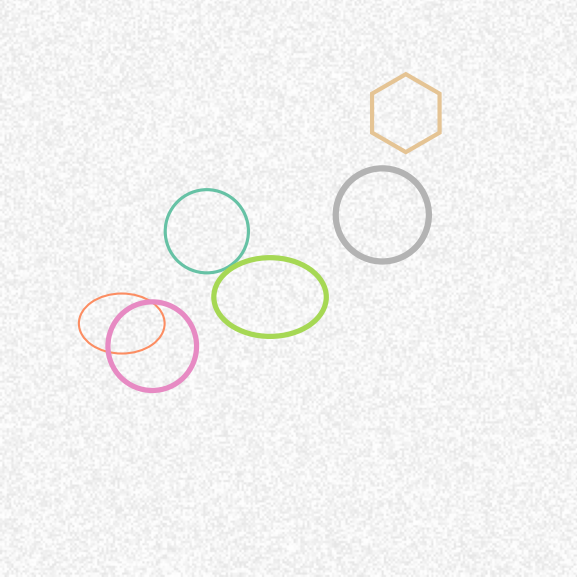[{"shape": "circle", "thickness": 1.5, "radius": 0.36, "center": [0.358, 0.599]}, {"shape": "oval", "thickness": 1, "radius": 0.37, "center": [0.211, 0.439]}, {"shape": "circle", "thickness": 2.5, "radius": 0.38, "center": [0.264, 0.4]}, {"shape": "oval", "thickness": 2.5, "radius": 0.49, "center": [0.468, 0.485]}, {"shape": "hexagon", "thickness": 2, "radius": 0.34, "center": [0.703, 0.803]}, {"shape": "circle", "thickness": 3, "radius": 0.4, "center": [0.662, 0.627]}]